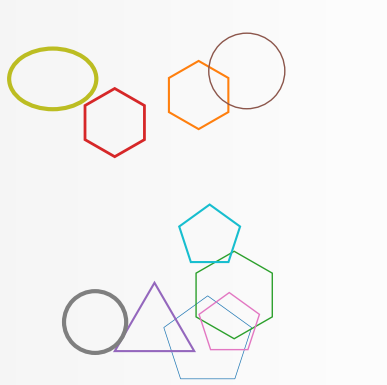[{"shape": "pentagon", "thickness": 0.5, "radius": 0.6, "center": [0.536, 0.112]}, {"shape": "hexagon", "thickness": 1.5, "radius": 0.44, "center": [0.513, 0.753]}, {"shape": "hexagon", "thickness": 1, "radius": 0.57, "center": [0.604, 0.234]}, {"shape": "hexagon", "thickness": 2, "radius": 0.44, "center": [0.296, 0.682]}, {"shape": "triangle", "thickness": 1.5, "radius": 0.59, "center": [0.399, 0.147]}, {"shape": "circle", "thickness": 1, "radius": 0.49, "center": [0.637, 0.816]}, {"shape": "pentagon", "thickness": 1, "radius": 0.41, "center": [0.592, 0.158]}, {"shape": "circle", "thickness": 3, "radius": 0.4, "center": [0.245, 0.164]}, {"shape": "oval", "thickness": 3, "radius": 0.56, "center": [0.136, 0.795]}, {"shape": "pentagon", "thickness": 1.5, "radius": 0.41, "center": [0.541, 0.386]}]